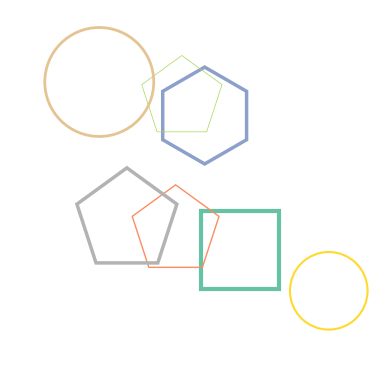[{"shape": "square", "thickness": 3, "radius": 0.5, "center": [0.623, 0.351]}, {"shape": "pentagon", "thickness": 1, "radius": 0.59, "center": [0.456, 0.401]}, {"shape": "hexagon", "thickness": 2.5, "radius": 0.63, "center": [0.532, 0.7]}, {"shape": "pentagon", "thickness": 0.5, "radius": 0.55, "center": [0.472, 0.746]}, {"shape": "circle", "thickness": 1.5, "radius": 0.5, "center": [0.854, 0.245]}, {"shape": "circle", "thickness": 2, "radius": 0.71, "center": [0.258, 0.787]}, {"shape": "pentagon", "thickness": 2.5, "radius": 0.68, "center": [0.33, 0.428]}]